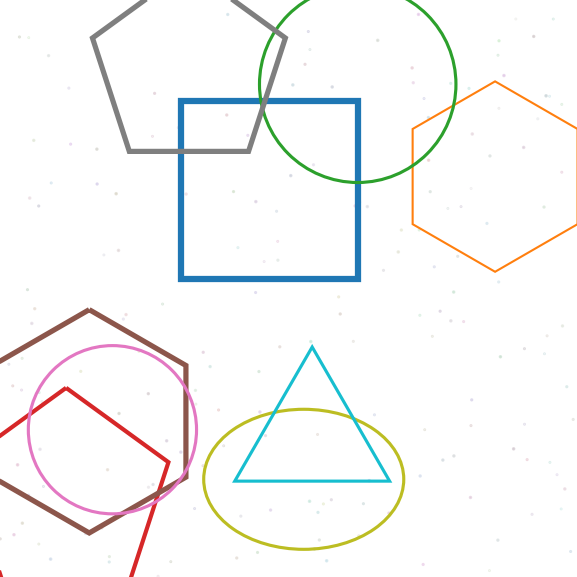[{"shape": "square", "thickness": 3, "radius": 0.77, "center": [0.467, 0.67]}, {"shape": "hexagon", "thickness": 1, "radius": 0.82, "center": [0.857, 0.693]}, {"shape": "circle", "thickness": 1.5, "radius": 0.85, "center": [0.619, 0.853]}, {"shape": "pentagon", "thickness": 2, "radius": 0.93, "center": [0.114, 0.141]}, {"shape": "hexagon", "thickness": 2.5, "radius": 0.97, "center": [0.155, 0.27]}, {"shape": "circle", "thickness": 1.5, "radius": 0.73, "center": [0.195, 0.255]}, {"shape": "pentagon", "thickness": 2.5, "radius": 0.88, "center": [0.327, 0.879]}, {"shape": "oval", "thickness": 1.5, "radius": 0.87, "center": [0.526, 0.169]}, {"shape": "triangle", "thickness": 1.5, "radius": 0.77, "center": [0.541, 0.243]}]